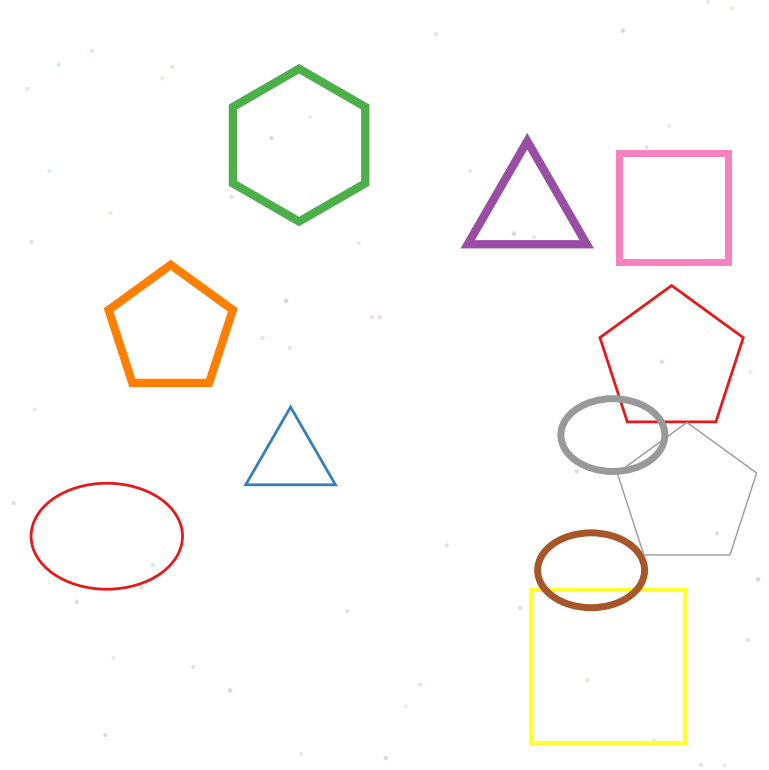[{"shape": "oval", "thickness": 1, "radius": 0.49, "center": [0.139, 0.304]}, {"shape": "pentagon", "thickness": 1, "radius": 0.49, "center": [0.872, 0.531]}, {"shape": "triangle", "thickness": 1, "radius": 0.34, "center": [0.377, 0.404]}, {"shape": "hexagon", "thickness": 3, "radius": 0.5, "center": [0.388, 0.811]}, {"shape": "triangle", "thickness": 3, "radius": 0.45, "center": [0.685, 0.727]}, {"shape": "pentagon", "thickness": 3, "radius": 0.42, "center": [0.222, 0.571]}, {"shape": "square", "thickness": 1.5, "radius": 0.5, "center": [0.789, 0.135]}, {"shape": "oval", "thickness": 2.5, "radius": 0.35, "center": [0.768, 0.259]}, {"shape": "square", "thickness": 2.5, "radius": 0.35, "center": [0.875, 0.73]}, {"shape": "pentagon", "thickness": 0.5, "radius": 0.48, "center": [0.892, 0.356]}, {"shape": "oval", "thickness": 2.5, "radius": 0.34, "center": [0.796, 0.435]}]